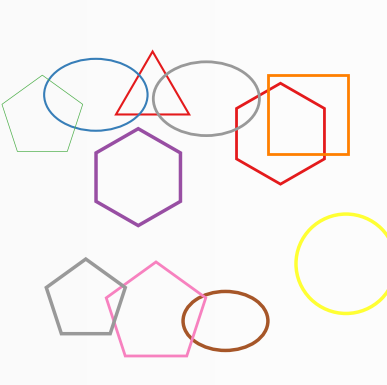[{"shape": "hexagon", "thickness": 2, "radius": 0.65, "center": [0.724, 0.653]}, {"shape": "triangle", "thickness": 1.5, "radius": 0.55, "center": [0.394, 0.757]}, {"shape": "oval", "thickness": 1.5, "radius": 0.67, "center": [0.247, 0.754]}, {"shape": "pentagon", "thickness": 0.5, "radius": 0.55, "center": [0.109, 0.695]}, {"shape": "hexagon", "thickness": 2.5, "radius": 0.63, "center": [0.357, 0.54]}, {"shape": "square", "thickness": 2, "radius": 0.52, "center": [0.794, 0.703]}, {"shape": "circle", "thickness": 2.5, "radius": 0.65, "center": [0.893, 0.315]}, {"shape": "oval", "thickness": 2.5, "radius": 0.55, "center": [0.582, 0.166]}, {"shape": "pentagon", "thickness": 2, "radius": 0.68, "center": [0.403, 0.185]}, {"shape": "pentagon", "thickness": 2.5, "radius": 0.54, "center": [0.221, 0.22]}, {"shape": "oval", "thickness": 2, "radius": 0.68, "center": [0.533, 0.744]}]